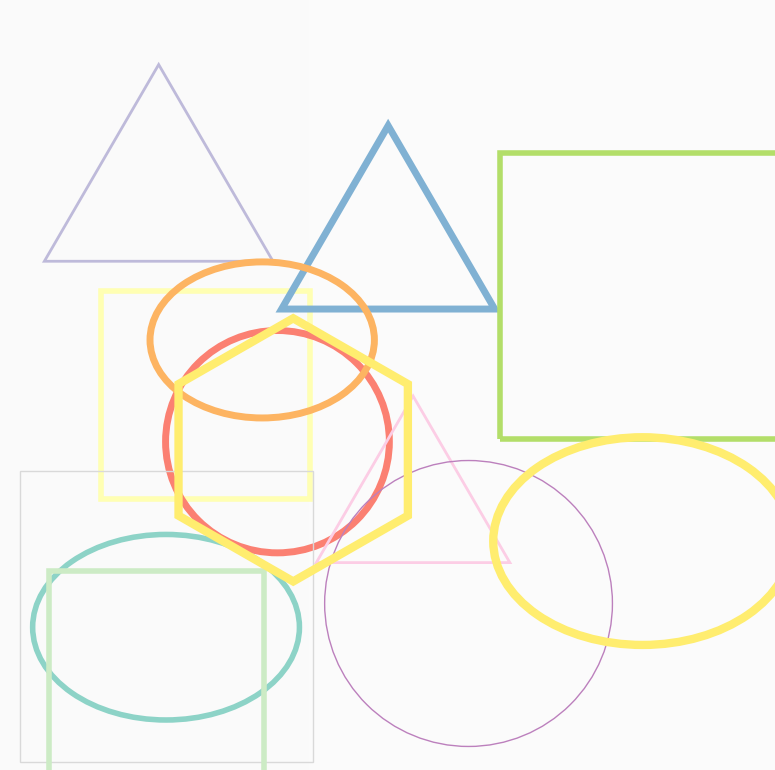[{"shape": "oval", "thickness": 2, "radius": 0.86, "center": [0.214, 0.185]}, {"shape": "square", "thickness": 2, "radius": 0.67, "center": [0.265, 0.487]}, {"shape": "triangle", "thickness": 1, "radius": 0.85, "center": [0.205, 0.746]}, {"shape": "circle", "thickness": 2.5, "radius": 0.72, "center": [0.358, 0.426]}, {"shape": "triangle", "thickness": 2.5, "radius": 0.79, "center": [0.501, 0.678]}, {"shape": "oval", "thickness": 2.5, "radius": 0.72, "center": [0.338, 0.559]}, {"shape": "square", "thickness": 2, "radius": 0.93, "center": [0.831, 0.615]}, {"shape": "triangle", "thickness": 1, "radius": 0.72, "center": [0.533, 0.341]}, {"shape": "square", "thickness": 0.5, "radius": 0.94, "center": [0.215, 0.2]}, {"shape": "circle", "thickness": 0.5, "radius": 0.93, "center": [0.605, 0.216]}, {"shape": "square", "thickness": 2, "radius": 0.69, "center": [0.202, 0.12]}, {"shape": "oval", "thickness": 3, "radius": 0.96, "center": [0.829, 0.297]}, {"shape": "hexagon", "thickness": 3, "radius": 0.85, "center": [0.378, 0.416]}]